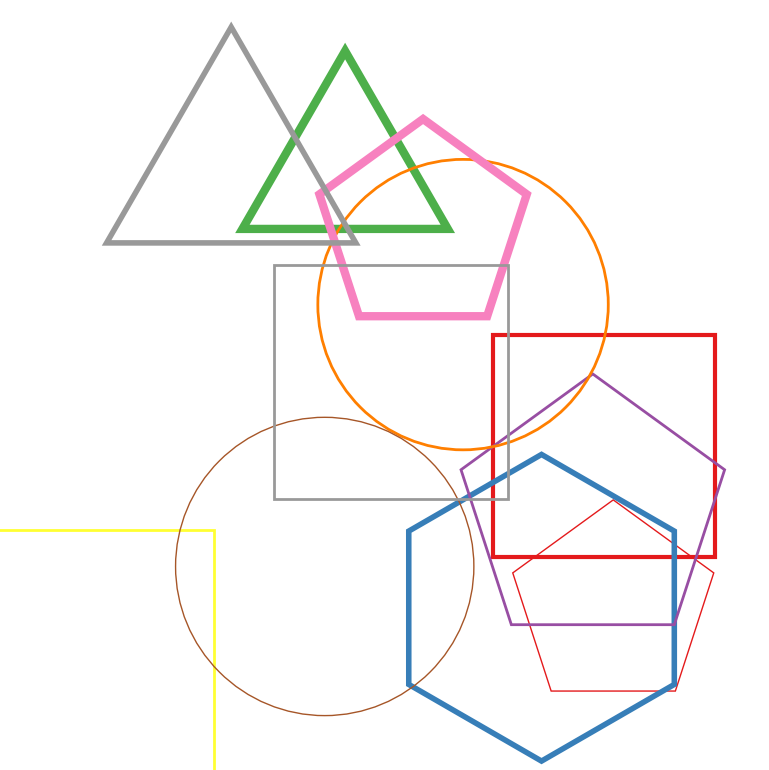[{"shape": "square", "thickness": 1.5, "radius": 0.72, "center": [0.784, 0.421]}, {"shape": "pentagon", "thickness": 0.5, "radius": 0.69, "center": [0.796, 0.214]}, {"shape": "hexagon", "thickness": 2, "radius": 1.0, "center": [0.703, 0.211]}, {"shape": "triangle", "thickness": 3, "radius": 0.77, "center": [0.448, 0.78]}, {"shape": "pentagon", "thickness": 1, "radius": 0.9, "center": [0.77, 0.334]}, {"shape": "circle", "thickness": 1, "radius": 0.94, "center": [0.601, 0.604]}, {"shape": "square", "thickness": 1, "radius": 0.85, "center": [0.108, 0.141]}, {"shape": "circle", "thickness": 0.5, "radius": 0.97, "center": [0.422, 0.264]}, {"shape": "pentagon", "thickness": 3, "radius": 0.71, "center": [0.549, 0.704]}, {"shape": "square", "thickness": 1, "radius": 0.76, "center": [0.508, 0.504]}, {"shape": "triangle", "thickness": 2, "radius": 0.93, "center": [0.3, 0.778]}]